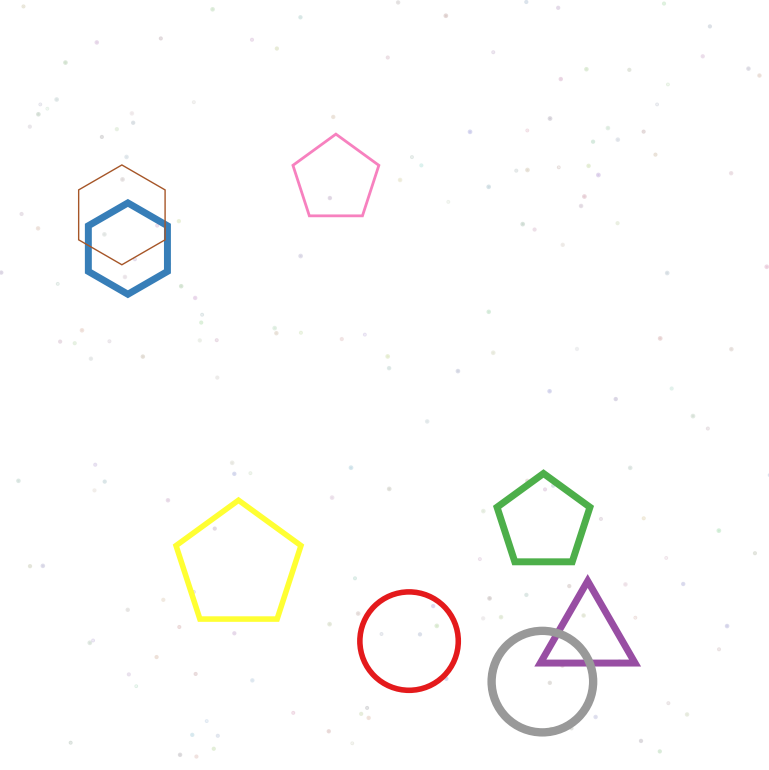[{"shape": "circle", "thickness": 2, "radius": 0.32, "center": [0.531, 0.167]}, {"shape": "hexagon", "thickness": 2.5, "radius": 0.3, "center": [0.166, 0.677]}, {"shape": "pentagon", "thickness": 2.5, "radius": 0.32, "center": [0.706, 0.322]}, {"shape": "triangle", "thickness": 2.5, "radius": 0.36, "center": [0.763, 0.174]}, {"shape": "pentagon", "thickness": 2, "radius": 0.43, "center": [0.31, 0.265]}, {"shape": "hexagon", "thickness": 0.5, "radius": 0.32, "center": [0.158, 0.721]}, {"shape": "pentagon", "thickness": 1, "radius": 0.29, "center": [0.436, 0.767]}, {"shape": "circle", "thickness": 3, "radius": 0.33, "center": [0.704, 0.115]}]